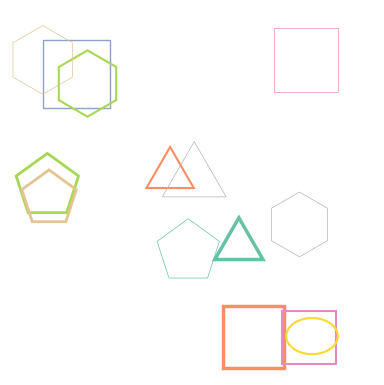[{"shape": "triangle", "thickness": 2.5, "radius": 0.36, "center": [0.62, 0.362]}, {"shape": "pentagon", "thickness": 0.5, "radius": 0.43, "center": [0.489, 0.347]}, {"shape": "triangle", "thickness": 1.5, "radius": 0.36, "center": [0.442, 0.547]}, {"shape": "square", "thickness": 2.5, "radius": 0.4, "center": [0.658, 0.124]}, {"shape": "square", "thickness": 1, "radius": 0.44, "center": [0.199, 0.808]}, {"shape": "square", "thickness": 1.5, "radius": 0.35, "center": [0.803, 0.123]}, {"shape": "square", "thickness": 0.5, "radius": 0.42, "center": [0.796, 0.843]}, {"shape": "hexagon", "thickness": 1.5, "radius": 0.43, "center": [0.227, 0.783]}, {"shape": "pentagon", "thickness": 2, "radius": 0.43, "center": [0.123, 0.517]}, {"shape": "oval", "thickness": 1.5, "radius": 0.34, "center": [0.811, 0.127]}, {"shape": "hexagon", "thickness": 0.5, "radius": 0.45, "center": [0.111, 0.844]}, {"shape": "pentagon", "thickness": 2, "radius": 0.37, "center": [0.127, 0.484]}, {"shape": "triangle", "thickness": 0.5, "radius": 0.48, "center": [0.504, 0.537]}, {"shape": "hexagon", "thickness": 0.5, "radius": 0.42, "center": [0.778, 0.417]}]